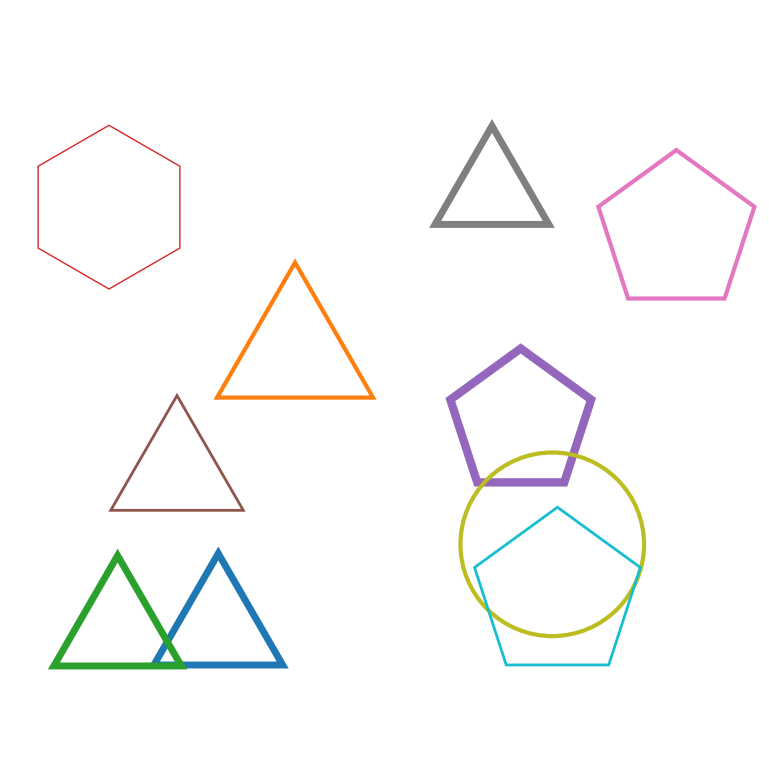[{"shape": "triangle", "thickness": 2.5, "radius": 0.48, "center": [0.283, 0.185]}, {"shape": "triangle", "thickness": 1.5, "radius": 0.58, "center": [0.383, 0.542]}, {"shape": "triangle", "thickness": 2.5, "radius": 0.48, "center": [0.153, 0.183]}, {"shape": "hexagon", "thickness": 0.5, "radius": 0.53, "center": [0.142, 0.731]}, {"shape": "pentagon", "thickness": 3, "radius": 0.48, "center": [0.676, 0.451]}, {"shape": "triangle", "thickness": 1, "radius": 0.5, "center": [0.23, 0.387]}, {"shape": "pentagon", "thickness": 1.5, "radius": 0.53, "center": [0.878, 0.699]}, {"shape": "triangle", "thickness": 2.5, "radius": 0.43, "center": [0.639, 0.751]}, {"shape": "circle", "thickness": 1.5, "radius": 0.6, "center": [0.717, 0.293]}, {"shape": "pentagon", "thickness": 1, "radius": 0.57, "center": [0.724, 0.228]}]